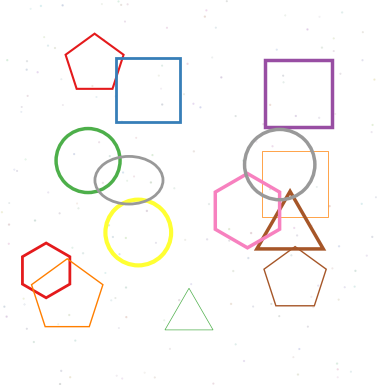[{"shape": "hexagon", "thickness": 2, "radius": 0.36, "center": [0.12, 0.298]}, {"shape": "pentagon", "thickness": 1.5, "radius": 0.4, "center": [0.246, 0.833]}, {"shape": "square", "thickness": 2, "radius": 0.42, "center": [0.384, 0.767]}, {"shape": "circle", "thickness": 2.5, "radius": 0.42, "center": [0.229, 0.583]}, {"shape": "triangle", "thickness": 0.5, "radius": 0.36, "center": [0.491, 0.179]}, {"shape": "square", "thickness": 2.5, "radius": 0.44, "center": [0.776, 0.756]}, {"shape": "square", "thickness": 0.5, "radius": 0.43, "center": [0.766, 0.522]}, {"shape": "pentagon", "thickness": 1, "radius": 0.49, "center": [0.175, 0.23]}, {"shape": "circle", "thickness": 3, "radius": 0.43, "center": [0.359, 0.396]}, {"shape": "triangle", "thickness": 2.5, "radius": 0.5, "center": [0.753, 0.403]}, {"shape": "pentagon", "thickness": 1, "radius": 0.42, "center": [0.767, 0.275]}, {"shape": "hexagon", "thickness": 2.5, "radius": 0.48, "center": [0.643, 0.453]}, {"shape": "circle", "thickness": 2.5, "radius": 0.46, "center": [0.727, 0.573]}, {"shape": "oval", "thickness": 2, "radius": 0.44, "center": [0.335, 0.532]}]